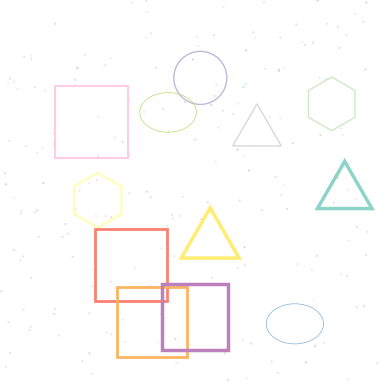[{"shape": "triangle", "thickness": 2.5, "radius": 0.41, "center": [0.895, 0.499]}, {"shape": "hexagon", "thickness": 1.5, "radius": 0.36, "center": [0.254, 0.48]}, {"shape": "circle", "thickness": 1, "radius": 0.34, "center": [0.52, 0.798]}, {"shape": "square", "thickness": 2, "radius": 0.47, "center": [0.341, 0.311]}, {"shape": "oval", "thickness": 0.5, "radius": 0.37, "center": [0.766, 0.159]}, {"shape": "square", "thickness": 2, "radius": 0.45, "center": [0.395, 0.164]}, {"shape": "oval", "thickness": 0.5, "radius": 0.37, "center": [0.437, 0.708]}, {"shape": "square", "thickness": 1.5, "radius": 0.47, "center": [0.237, 0.684]}, {"shape": "triangle", "thickness": 1, "radius": 0.36, "center": [0.668, 0.657]}, {"shape": "square", "thickness": 2.5, "radius": 0.43, "center": [0.508, 0.176]}, {"shape": "hexagon", "thickness": 1, "radius": 0.35, "center": [0.862, 0.73]}, {"shape": "triangle", "thickness": 2.5, "radius": 0.43, "center": [0.546, 0.373]}]